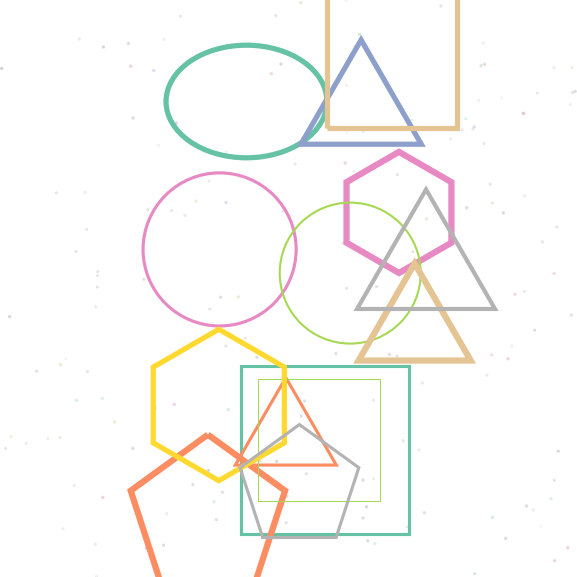[{"shape": "oval", "thickness": 2.5, "radius": 0.7, "center": [0.427, 0.823]}, {"shape": "square", "thickness": 1.5, "radius": 0.73, "center": [0.563, 0.22]}, {"shape": "pentagon", "thickness": 3, "radius": 0.7, "center": [0.36, 0.106]}, {"shape": "triangle", "thickness": 1.5, "radius": 0.5, "center": [0.495, 0.244]}, {"shape": "triangle", "thickness": 2.5, "radius": 0.6, "center": [0.625, 0.81]}, {"shape": "circle", "thickness": 1.5, "radius": 0.66, "center": [0.38, 0.567]}, {"shape": "hexagon", "thickness": 3, "radius": 0.52, "center": [0.691, 0.631]}, {"shape": "square", "thickness": 0.5, "radius": 0.53, "center": [0.553, 0.238]}, {"shape": "circle", "thickness": 1, "radius": 0.61, "center": [0.606, 0.526]}, {"shape": "hexagon", "thickness": 2.5, "radius": 0.66, "center": [0.379, 0.298]}, {"shape": "square", "thickness": 2.5, "radius": 0.57, "center": [0.679, 0.89]}, {"shape": "triangle", "thickness": 3, "radius": 0.56, "center": [0.718, 0.431]}, {"shape": "pentagon", "thickness": 1.5, "radius": 0.54, "center": [0.518, 0.156]}, {"shape": "triangle", "thickness": 2, "radius": 0.69, "center": [0.738, 0.533]}]